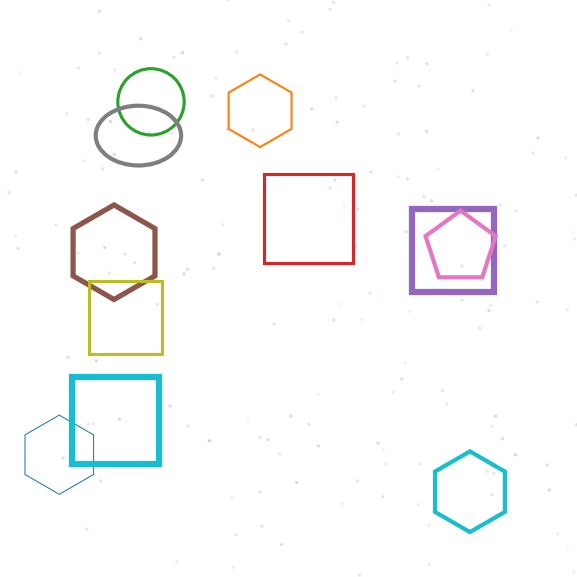[{"shape": "hexagon", "thickness": 0.5, "radius": 0.34, "center": [0.103, 0.212]}, {"shape": "hexagon", "thickness": 1, "radius": 0.31, "center": [0.45, 0.807]}, {"shape": "circle", "thickness": 1.5, "radius": 0.29, "center": [0.261, 0.823]}, {"shape": "square", "thickness": 1.5, "radius": 0.39, "center": [0.535, 0.62]}, {"shape": "square", "thickness": 3, "radius": 0.36, "center": [0.784, 0.566]}, {"shape": "hexagon", "thickness": 2.5, "radius": 0.41, "center": [0.197, 0.562]}, {"shape": "pentagon", "thickness": 2, "radius": 0.32, "center": [0.798, 0.571]}, {"shape": "oval", "thickness": 2, "radius": 0.37, "center": [0.24, 0.764]}, {"shape": "square", "thickness": 1.5, "radius": 0.32, "center": [0.217, 0.449]}, {"shape": "square", "thickness": 3, "radius": 0.38, "center": [0.199, 0.271]}, {"shape": "hexagon", "thickness": 2, "radius": 0.35, "center": [0.814, 0.148]}]